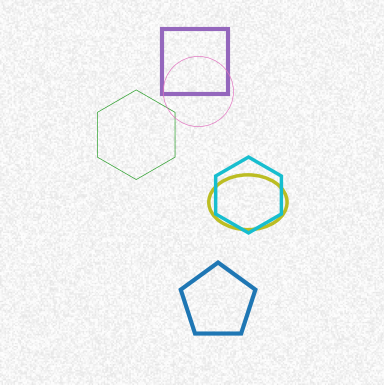[{"shape": "pentagon", "thickness": 3, "radius": 0.51, "center": [0.566, 0.216]}, {"shape": "hexagon", "thickness": 0.5, "radius": 0.58, "center": [0.354, 0.65]}, {"shape": "square", "thickness": 3, "radius": 0.43, "center": [0.506, 0.841]}, {"shape": "circle", "thickness": 0.5, "radius": 0.46, "center": [0.515, 0.762]}, {"shape": "oval", "thickness": 2.5, "radius": 0.51, "center": [0.644, 0.475]}, {"shape": "hexagon", "thickness": 2.5, "radius": 0.49, "center": [0.646, 0.494]}]